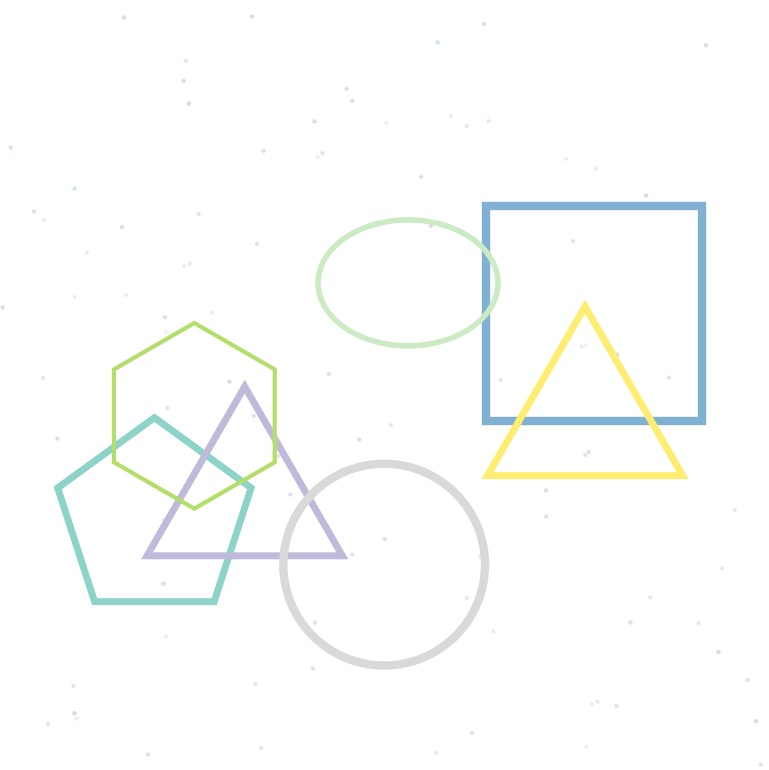[{"shape": "pentagon", "thickness": 2.5, "radius": 0.66, "center": [0.201, 0.325]}, {"shape": "triangle", "thickness": 2.5, "radius": 0.73, "center": [0.318, 0.351]}, {"shape": "square", "thickness": 3, "radius": 0.7, "center": [0.771, 0.593]}, {"shape": "hexagon", "thickness": 1.5, "radius": 0.6, "center": [0.252, 0.46]}, {"shape": "circle", "thickness": 3, "radius": 0.66, "center": [0.499, 0.267]}, {"shape": "oval", "thickness": 2, "radius": 0.58, "center": [0.53, 0.633]}, {"shape": "triangle", "thickness": 2.5, "radius": 0.73, "center": [0.76, 0.456]}]